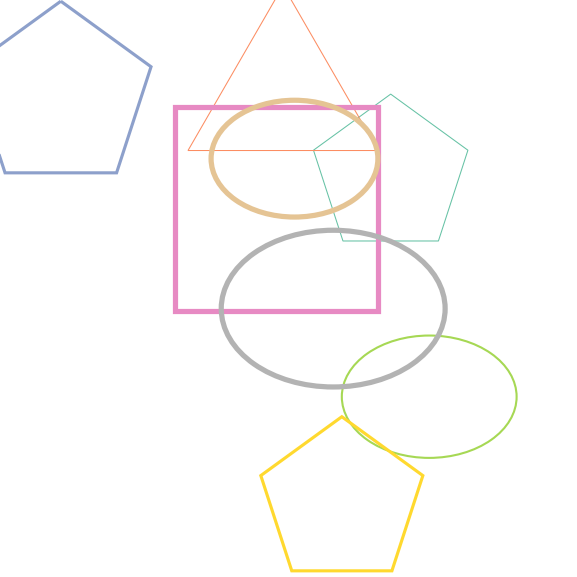[{"shape": "pentagon", "thickness": 0.5, "radius": 0.7, "center": [0.677, 0.696]}, {"shape": "triangle", "thickness": 0.5, "radius": 0.95, "center": [0.49, 0.834]}, {"shape": "pentagon", "thickness": 1.5, "radius": 0.82, "center": [0.105, 0.833]}, {"shape": "square", "thickness": 2.5, "radius": 0.88, "center": [0.479, 0.637]}, {"shape": "oval", "thickness": 1, "radius": 0.76, "center": [0.743, 0.312]}, {"shape": "pentagon", "thickness": 1.5, "radius": 0.74, "center": [0.592, 0.13]}, {"shape": "oval", "thickness": 2.5, "radius": 0.72, "center": [0.51, 0.724]}, {"shape": "oval", "thickness": 2.5, "radius": 0.97, "center": [0.577, 0.465]}]